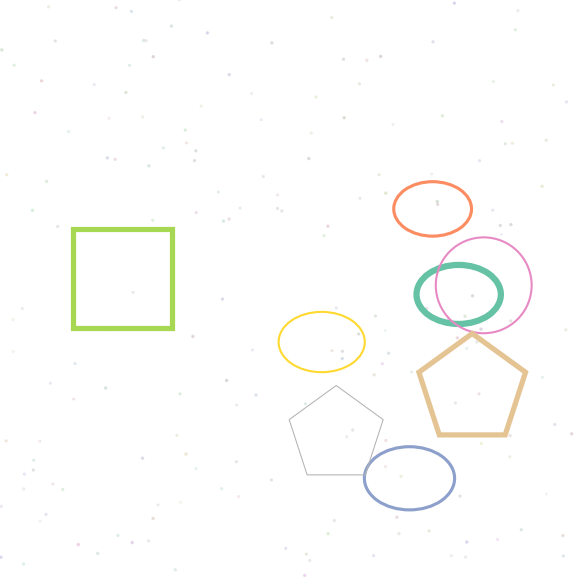[{"shape": "oval", "thickness": 3, "radius": 0.37, "center": [0.794, 0.489]}, {"shape": "oval", "thickness": 1.5, "radius": 0.34, "center": [0.749, 0.637]}, {"shape": "oval", "thickness": 1.5, "radius": 0.39, "center": [0.709, 0.171]}, {"shape": "circle", "thickness": 1, "radius": 0.42, "center": [0.838, 0.505]}, {"shape": "square", "thickness": 2.5, "radius": 0.43, "center": [0.213, 0.517]}, {"shape": "oval", "thickness": 1, "radius": 0.37, "center": [0.557, 0.407]}, {"shape": "pentagon", "thickness": 2.5, "radius": 0.49, "center": [0.818, 0.325]}, {"shape": "pentagon", "thickness": 0.5, "radius": 0.43, "center": [0.582, 0.246]}]